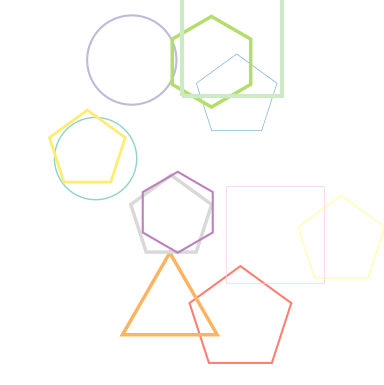[{"shape": "circle", "thickness": 1, "radius": 0.53, "center": [0.248, 0.588]}, {"shape": "pentagon", "thickness": 1, "radius": 0.59, "center": [0.887, 0.374]}, {"shape": "circle", "thickness": 1.5, "radius": 0.58, "center": [0.342, 0.844]}, {"shape": "pentagon", "thickness": 1.5, "radius": 0.7, "center": [0.624, 0.17]}, {"shape": "pentagon", "thickness": 0.5, "radius": 0.55, "center": [0.615, 0.75]}, {"shape": "triangle", "thickness": 2.5, "radius": 0.71, "center": [0.441, 0.202]}, {"shape": "hexagon", "thickness": 2.5, "radius": 0.59, "center": [0.549, 0.84]}, {"shape": "square", "thickness": 0.5, "radius": 0.63, "center": [0.714, 0.391]}, {"shape": "pentagon", "thickness": 2.5, "radius": 0.55, "center": [0.445, 0.435]}, {"shape": "hexagon", "thickness": 1.5, "radius": 0.52, "center": [0.462, 0.449]}, {"shape": "square", "thickness": 3, "radius": 0.65, "center": [0.602, 0.881]}, {"shape": "pentagon", "thickness": 2, "radius": 0.52, "center": [0.227, 0.611]}]